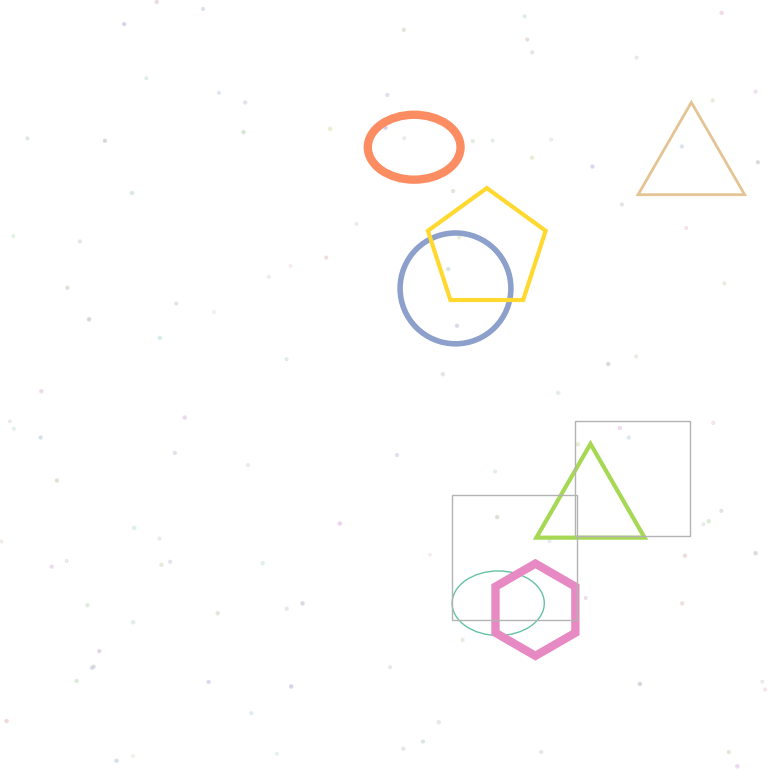[{"shape": "oval", "thickness": 0.5, "radius": 0.3, "center": [0.647, 0.217]}, {"shape": "oval", "thickness": 3, "radius": 0.3, "center": [0.538, 0.809]}, {"shape": "circle", "thickness": 2, "radius": 0.36, "center": [0.592, 0.625]}, {"shape": "hexagon", "thickness": 3, "radius": 0.3, "center": [0.695, 0.208]}, {"shape": "triangle", "thickness": 1.5, "radius": 0.41, "center": [0.767, 0.342]}, {"shape": "pentagon", "thickness": 1.5, "radius": 0.4, "center": [0.632, 0.675]}, {"shape": "triangle", "thickness": 1, "radius": 0.4, "center": [0.898, 0.787]}, {"shape": "square", "thickness": 0.5, "radius": 0.37, "center": [0.821, 0.379]}, {"shape": "square", "thickness": 0.5, "radius": 0.41, "center": [0.668, 0.276]}]